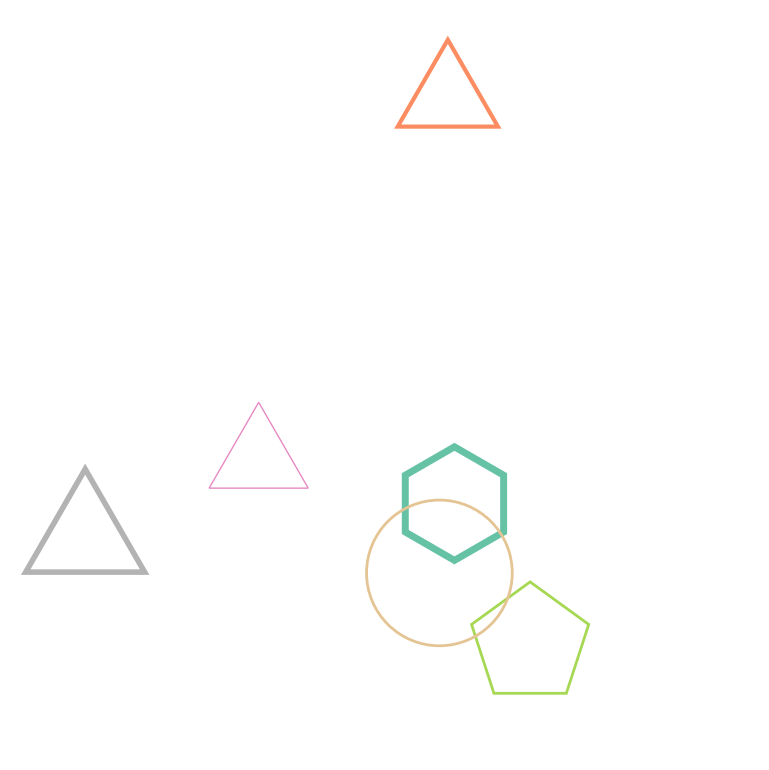[{"shape": "hexagon", "thickness": 2.5, "radius": 0.37, "center": [0.59, 0.346]}, {"shape": "triangle", "thickness": 1.5, "radius": 0.38, "center": [0.582, 0.873]}, {"shape": "triangle", "thickness": 0.5, "radius": 0.37, "center": [0.336, 0.403]}, {"shape": "pentagon", "thickness": 1, "radius": 0.4, "center": [0.688, 0.164]}, {"shape": "circle", "thickness": 1, "radius": 0.47, "center": [0.571, 0.256]}, {"shape": "triangle", "thickness": 2, "radius": 0.45, "center": [0.111, 0.302]}]